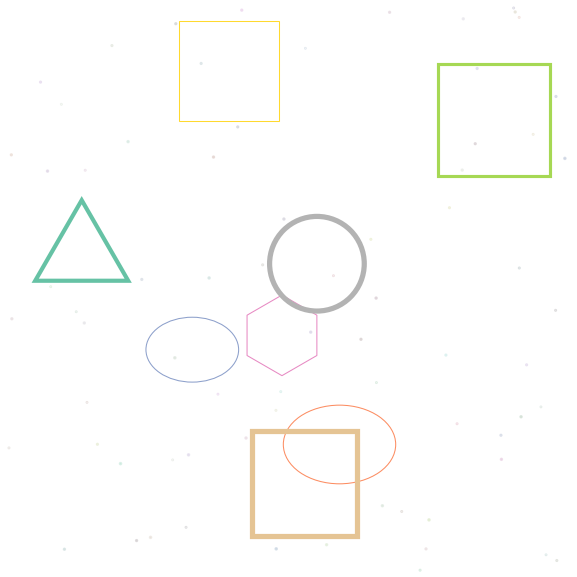[{"shape": "triangle", "thickness": 2, "radius": 0.46, "center": [0.141, 0.559]}, {"shape": "oval", "thickness": 0.5, "radius": 0.49, "center": [0.588, 0.229]}, {"shape": "oval", "thickness": 0.5, "radius": 0.4, "center": [0.333, 0.394]}, {"shape": "hexagon", "thickness": 0.5, "radius": 0.35, "center": [0.488, 0.418]}, {"shape": "square", "thickness": 1.5, "radius": 0.48, "center": [0.856, 0.792]}, {"shape": "square", "thickness": 0.5, "radius": 0.43, "center": [0.397, 0.876]}, {"shape": "square", "thickness": 2.5, "radius": 0.45, "center": [0.527, 0.162]}, {"shape": "circle", "thickness": 2.5, "radius": 0.41, "center": [0.549, 0.542]}]